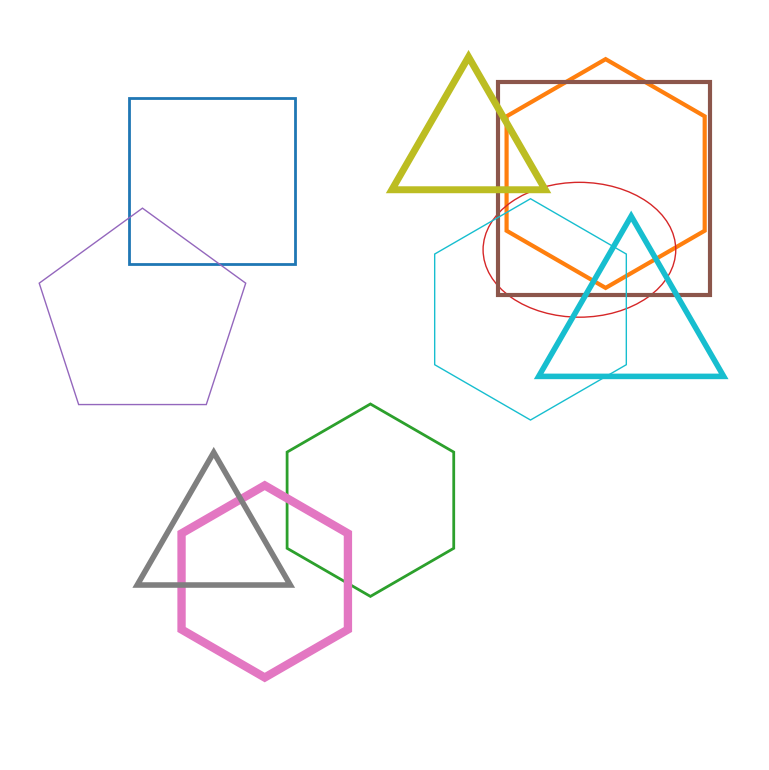[{"shape": "square", "thickness": 1, "radius": 0.54, "center": [0.275, 0.765]}, {"shape": "hexagon", "thickness": 1.5, "radius": 0.74, "center": [0.787, 0.775]}, {"shape": "hexagon", "thickness": 1, "radius": 0.62, "center": [0.481, 0.35]}, {"shape": "oval", "thickness": 0.5, "radius": 0.63, "center": [0.752, 0.676]}, {"shape": "pentagon", "thickness": 0.5, "radius": 0.7, "center": [0.185, 0.589]}, {"shape": "square", "thickness": 1.5, "radius": 0.69, "center": [0.785, 0.755]}, {"shape": "hexagon", "thickness": 3, "radius": 0.62, "center": [0.344, 0.245]}, {"shape": "triangle", "thickness": 2, "radius": 0.57, "center": [0.278, 0.298]}, {"shape": "triangle", "thickness": 2.5, "radius": 0.58, "center": [0.609, 0.811]}, {"shape": "hexagon", "thickness": 0.5, "radius": 0.72, "center": [0.689, 0.598]}, {"shape": "triangle", "thickness": 2, "radius": 0.69, "center": [0.82, 0.581]}]